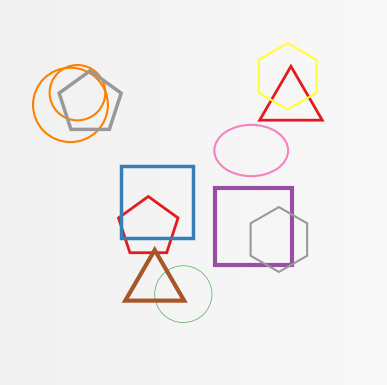[{"shape": "triangle", "thickness": 2, "radius": 0.47, "center": [0.751, 0.734]}, {"shape": "pentagon", "thickness": 2, "radius": 0.4, "center": [0.383, 0.409]}, {"shape": "square", "thickness": 2.5, "radius": 0.47, "center": [0.405, 0.476]}, {"shape": "circle", "thickness": 0.5, "radius": 0.37, "center": [0.473, 0.236]}, {"shape": "square", "thickness": 3, "radius": 0.5, "center": [0.655, 0.412]}, {"shape": "circle", "thickness": 1.5, "radius": 0.36, "center": [0.2, 0.759]}, {"shape": "circle", "thickness": 1.5, "radius": 0.48, "center": [0.182, 0.727]}, {"shape": "hexagon", "thickness": 1.5, "radius": 0.43, "center": [0.742, 0.802]}, {"shape": "triangle", "thickness": 3, "radius": 0.44, "center": [0.399, 0.263]}, {"shape": "oval", "thickness": 1.5, "radius": 0.48, "center": [0.648, 0.609]}, {"shape": "pentagon", "thickness": 2.5, "radius": 0.42, "center": [0.233, 0.732]}, {"shape": "hexagon", "thickness": 1.5, "radius": 0.42, "center": [0.72, 0.378]}]